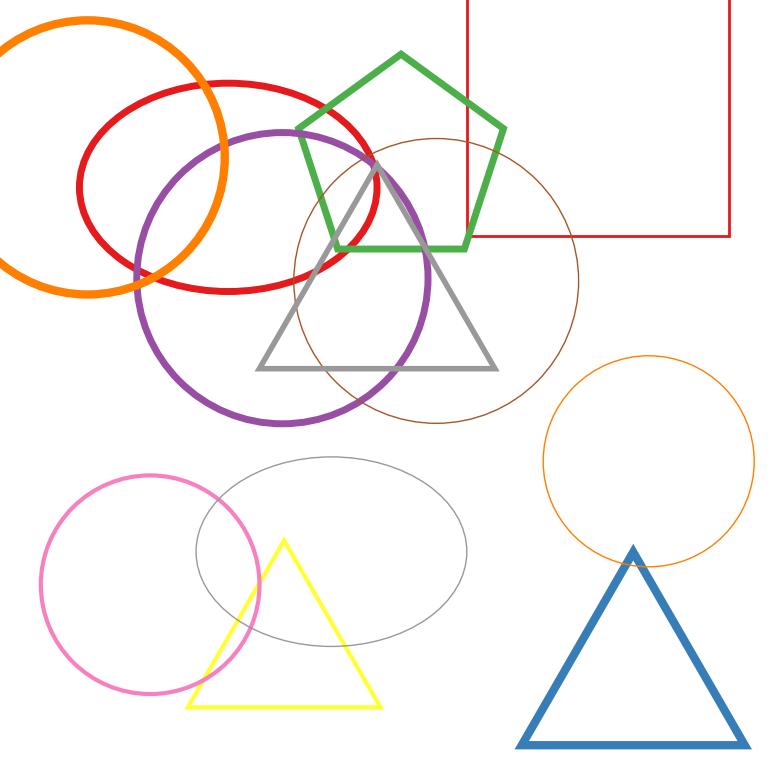[{"shape": "oval", "thickness": 2.5, "radius": 0.97, "center": [0.296, 0.757]}, {"shape": "square", "thickness": 1, "radius": 0.85, "center": [0.777, 0.864]}, {"shape": "triangle", "thickness": 3, "radius": 0.84, "center": [0.822, 0.116]}, {"shape": "pentagon", "thickness": 2.5, "radius": 0.7, "center": [0.521, 0.79]}, {"shape": "circle", "thickness": 2.5, "radius": 0.95, "center": [0.367, 0.639]}, {"shape": "circle", "thickness": 0.5, "radius": 0.69, "center": [0.842, 0.401]}, {"shape": "circle", "thickness": 3, "radius": 0.89, "center": [0.114, 0.796]}, {"shape": "triangle", "thickness": 1.5, "radius": 0.72, "center": [0.369, 0.154]}, {"shape": "circle", "thickness": 0.5, "radius": 0.92, "center": [0.567, 0.635]}, {"shape": "circle", "thickness": 1.5, "radius": 0.71, "center": [0.195, 0.241]}, {"shape": "triangle", "thickness": 2, "radius": 0.88, "center": [0.49, 0.609]}, {"shape": "oval", "thickness": 0.5, "radius": 0.88, "center": [0.43, 0.284]}]